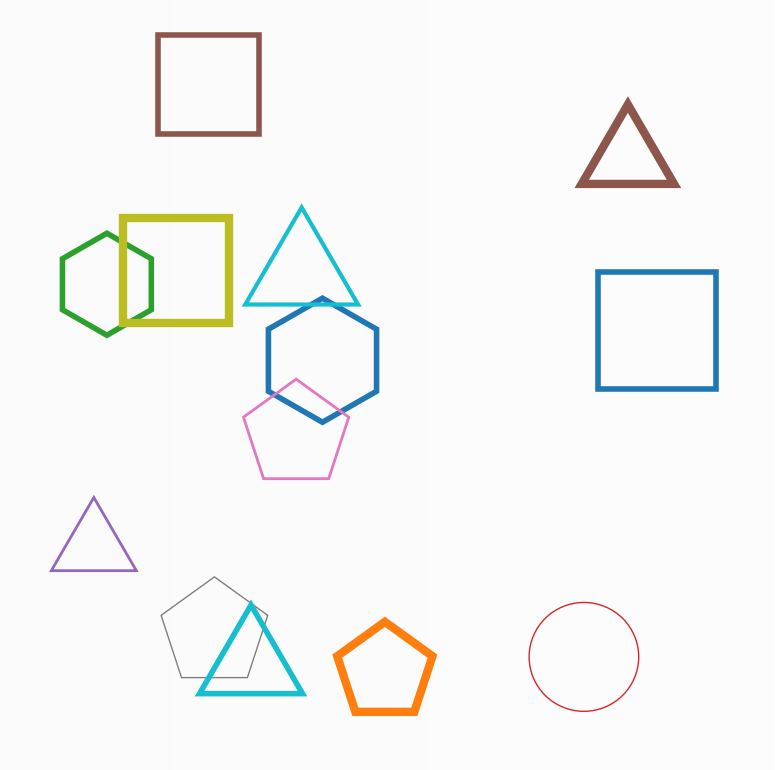[{"shape": "square", "thickness": 2, "radius": 0.38, "center": [0.848, 0.571]}, {"shape": "hexagon", "thickness": 2, "radius": 0.4, "center": [0.416, 0.532]}, {"shape": "pentagon", "thickness": 3, "radius": 0.32, "center": [0.497, 0.128]}, {"shape": "hexagon", "thickness": 2, "radius": 0.33, "center": [0.138, 0.631]}, {"shape": "circle", "thickness": 0.5, "radius": 0.35, "center": [0.753, 0.147]}, {"shape": "triangle", "thickness": 1, "radius": 0.32, "center": [0.121, 0.291]}, {"shape": "triangle", "thickness": 3, "radius": 0.34, "center": [0.81, 0.796]}, {"shape": "square", "thickness": 2, "radius": 0.32, "center": [0.269, 0.89]}, {"shape": "pentagon", "thickness": 1, "radius": 0.36, "center": [0.382, 0.436]}, {"shape": "pentagon", "thickness": 0.5, "radius": 0.36, "center": [0.277, 0.179]}, {"shape": "square", "thickness": 3, "radius": 0.34, "center": [0.227, 0.649]}, {"shape": "triangle", "thickness": 1.5, "radius": 0.42, "center": [0.389, 0.647]}, {"shape": "triangle", "thickness": 2, "radius": 0.38, "center": [0.324, 0.138]}]